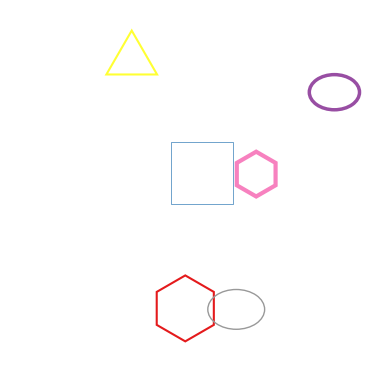[{"shape": "hexagon", "thickness": 1.5, "radius": 0.43, "center": [0.481, 0.199]}, {"shape": "square", "thickness": 0.5, "radius": 0.4, "center": [0.526, 0.551]}, {"shape": "oval", "thickness": 2.5, "radius": 0.33, "center": [0.869, 0.761]}, {"shape": "triangle", "thickness": 1.5, "radius": 0.38, "center": [0.342, 0.845]}, {"shape": "hexagon", "thickness": 3, "radius": 0.29, "center": [0.665, 0.548]}, {"shape": "oval", "thickness": 1, "radius": 0.37, "center": [0.614, 0.196]}]